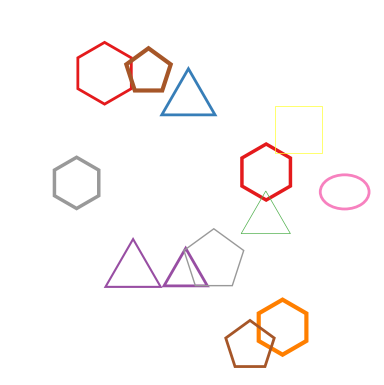[{"shape": "hexagon", "thickness": 2.5, "radius": 0.36, "center": [0.691, 0.553]}, {"shape": "hexagon", "thickness": 2, "radius": 0.4, "center": [0.272, 0.81]}, {"shape": "triangle", "thickness": 2, "radius": 0.4, "center": [0.489, 0.742]}, {"shape": "triangle", "thickness": 0.5, "radius": 0.37, "center": [0.69, 0.43]}, {"shape": "triangle", "thickness": 2, "radius": 0.33, "center": [0.482, 0.29]}, {"shape": "triangle", "thickness": 1.5, "radius": 0.41, "center": [0.346, 0.296]}, {"shape": "hexagon", "thickness": 3, "radius": 0.36, "center": [0.734, 0.15]}, {"shape": "square", "thickness": 0.5, "radius": 0.3, "center": [0.776, 0.663]}, {"shape": "pentagon", "thickness": 2, "radius": 0.33, "center": [0.649, 0.102]}, {"shape": "pentagon", "thickness": 3, "radius": 0.3, "center": [0.386, 0.814]}, {"shape": "oval", "thickness": 2, "radius": 0.32, "center": [0.895, 0.502]}, {"shape": "hexagon", "thickness": 2.5, "radius": 0.33, "center": [0.199, 0.525]}, {"shape": "pentagon", "thickness": 1, "radius": 0.41, "center": [0.555, 0.324]}]